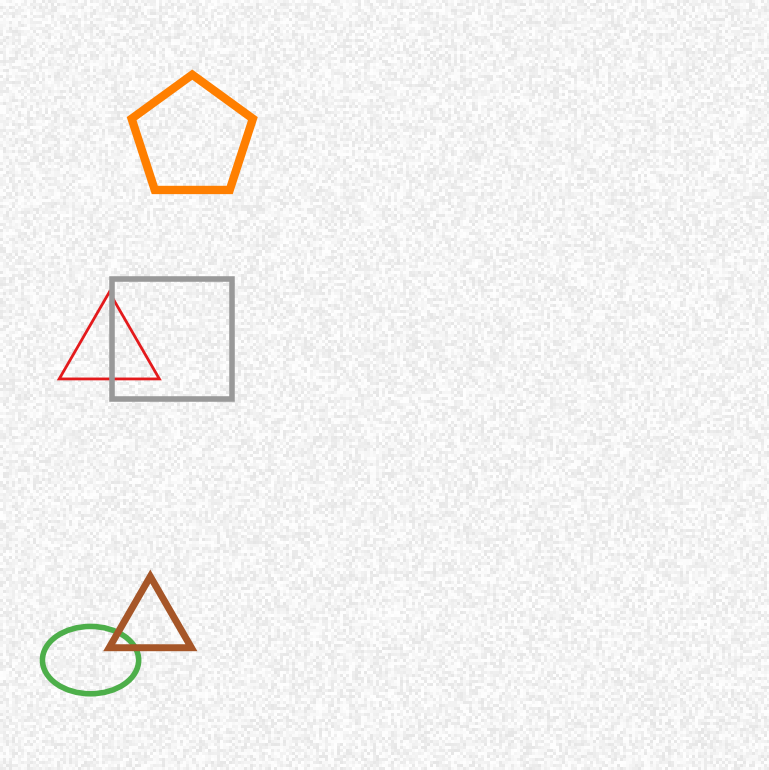[{"shape": "triangle", "thickness": 1, "radius": 0.38, "center": [0.142, 0.545]}, {"shape": "oval", "thickness": 2, "radius": 0.31, "center": [0.118, 0.143]}, {"shape": "pentagon", "thickness": 3, "radius": 0.41, "center": [0.25, 0.82]}, {"shape": "triangle", "thickness": 2.5, "radius": 0.31, "center": [0.195, 0.19]}, {"shape": "square", "thickness": 2, "radius": 0.39, "center": [0.223, 0.559]}]